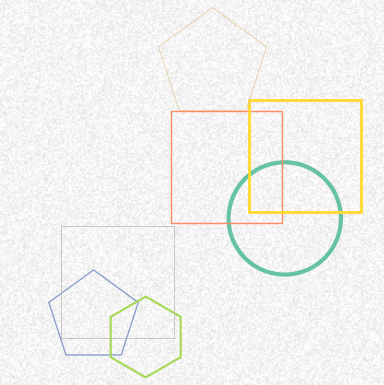[{"shape": "circle", "thickness": 3, "radius": 0.73, "center": [0.74, 0.433]}, {"shape": "square", "thickness": 1, "radius": 0.72, "center": [0.588, 0.566]}, {"shape": "pentagon", "thickness": 1, "radius": 0.61, "center": [0.243, 0.177]}, {"shape": "hexagon", "thickness": 1.5, "radius": 0.52, "center": [0.378, 0.125]}, {"shape": "square", "thickness": 2, "radius": 0.73, "center": [0.792, 0.594]}, {"shape": "pentagon", "thickness": 0.5, "radius": 0.74, "center": [0.552, 0.833]}, {"shape": "square", "thickness": 0.5, "radius": 0.73, "center": [0.306, 0.268]}]